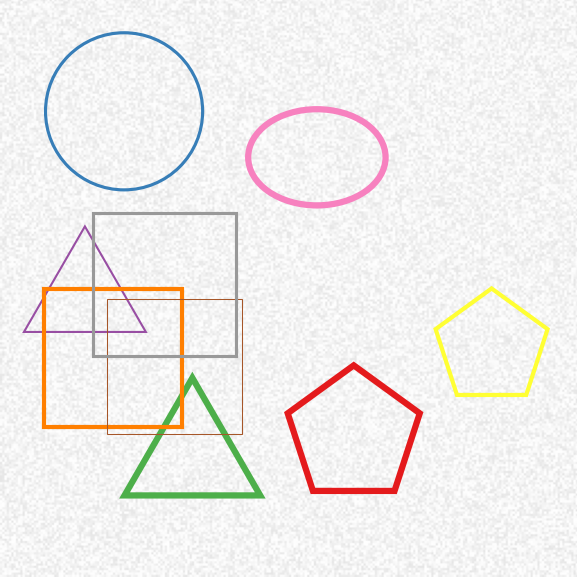[{"shape": "pentagon", "thickness": 3, "radius": 0.6, "center": [0.613, 0.246]}, {"shape": "circle", "thickness": 1.5, "radius": 0.68, "center": [0.215, 0.806]}, {"shape": "triangle", "thickness": 3, "radius": 0.68, "center": [0.333, 0.209]}, {"shape": "triangle", "thickness": 1, "radius": 0.61, "center": [0.147, 0.485]}, {"shape": "square", "thickness": 2, "radius": 0.6, "center": [0.195, 0.379]}, {"shape": "pentagon", "thickness": 2, "radius": 0.51, "center": [0.851, 0.398]}, {"shape": "square", "thickness": 0.5, "radius": 0.59, "center": [0.302, 0.365]}, {"shape": "oval", "thickness": 3, "radius": 0.59, "center": [0.549, 0.727]}, {"shape": "square", "thickness": 1.5, "radius": 0.62, "center": [0.285, 0.507]}]